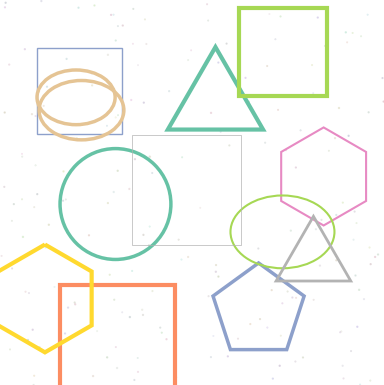[{"shape": "triangle", "thickness": 3, "radius": 0.71, "center": [0.56, 0.735]}, {"shape": "circle", "thickness": 2.5, "radius": 0.72, "center": [0.3, 0.47]}, {"shape": "square", "thickness": 3, "radius": 0.75, "center": [0.305, 0.11]}, {"shape": "square", "thickness": 1, "radius": 0.55, "center": [0.206, 0.764]}, {"shape": "pentagon", "thickness": 2.5, "radius": 0.62, "center": [0.672, 0.193]}, {"shape": "hexagon", "thickness": 1.5, "radius": 0.64, "center": [0.841, 0.542]}, {"shape": "oval", "thickness": 1.5, "radius": 0.68, "center": [0.734, 0.398]}, {"shape": "square", "thickness": 3, "radius": 0.57, "center": [0.736, 0.865]}, {"shape": "hexagon", "thickness": 3, "radius": 0.7, "center": [0.117, 0.225]}, {"shape": "oval", "thickness": 2.5, "radius": 0.51, "center": [0.198, 0.747]}, {"shape": "oval", "thickness": 2.5, "radius": 0.55, "center": [0.212, 0.714]}, {"shape": "triangle", "thickness": 2, "radius": 0.56, "center": [0.814, 0.326]}, {"shape": "square", "thickness": 0.5, "radius": 0.71, "center": [0.484, 0.506]}]